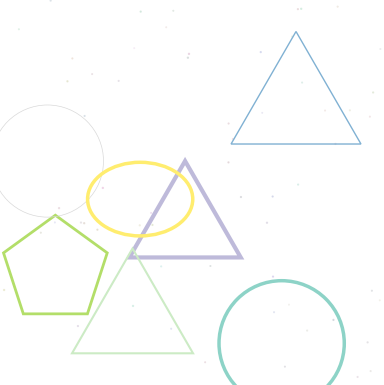[{"shape": "circle", "thickness": 2.5, "radius": 0.81, "center": [0.732, 0.108]}, {"shape": "triangle", "thickness": 3, "radius": 0.83, "center": [0.481, 0.415]}, {"shape": "triangle", "thickness": 1, "radius": 0.97, "center": [0.769, 0.723]}, {"shape": "pentagon", "thickness": 2, "radius": 0.71, "center": [0.144, 0.299]}, {"shape": "circle", "thickness": 0.5, "radius": 0.73, "center": [0.123, 0.582]}, {"shape": "triangle", "thickness": 1.5, "radius": 0.91, "center": [0.344, 0.173]}, {"shape": "oval", "thickness": 2.5, "radius": 0.68, "center": [0.364, 0.483]}]